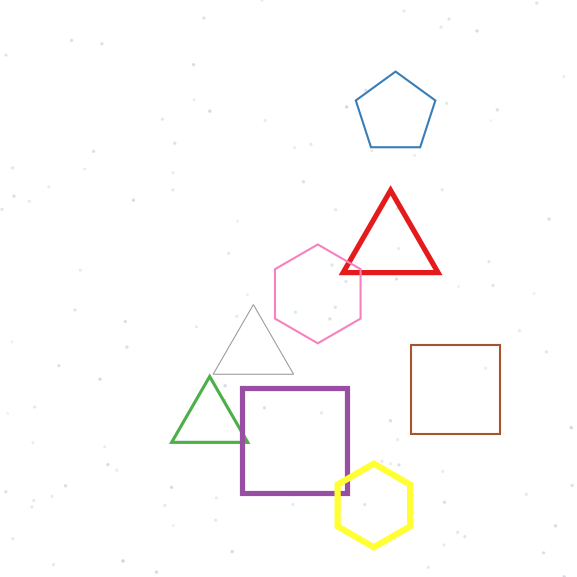[{"shape": "triangle", "thickness": 2.5, "radius": 0.47, "center": [0.676, 0.575]}, {"shape": "pentagon", "thickness": 1, "radius": 0.36, "center": [0.685, 0.803]}, {"shape": "triangle", "thickness": 1.5, "radius": 0.38, "center": [0.363, 0.271]}, {"shape": "square", "thickness": 2.5, "radius": 0.46, "center": [0.51, 0.236]}, {"shape": "hexagon", "thickness": 3, "radius": 0.36, "center": [0.647, 0.124]}, {"shape": "square", "thickness": 1, "radius": 0.39, "center": [0.789, 0.325]}, {"shape": "hexagon", "thickness": 1, "radius": 0.43, "center": [0.55, 0.49]}, {"shape": "triangle", "thickness": 0.5, "radius": 0.4, "center": [0.439, 0.391]}]